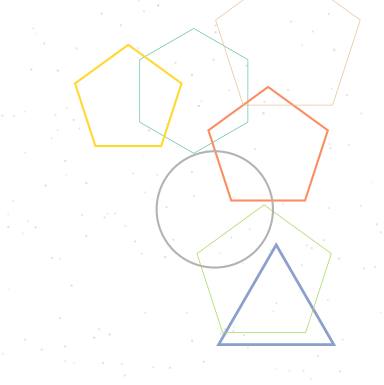[{"shape": "hexagon", "thickness": 0.5, "radius": 0.81, "center": [0.503, 0.764]}, {"shape": "pentagon", "thickness": 1.5, "radius": 0.82, "center": [0.696, 0.611]}, {"shape": "triangle", "thickness": 2, "radius": 0.86, "center": [0.717, 0.191]}, {"shape": "pentagon", "thickness": 0.5, "radius": 0.92, "center": [0.686, 0.285]}, {"shape": "pentagon", "thickness": 1.5, "radius": 0.73, "center": [0.333, 0.738]}, {"shape": "pentagon", "thickness": 0.5, "radius": 0.99, "center": [0.748, 0.887]}, {"shape": "circle", "thickness": 1.5, "radius": 0.76, "center": [0.558, 0.456]}]